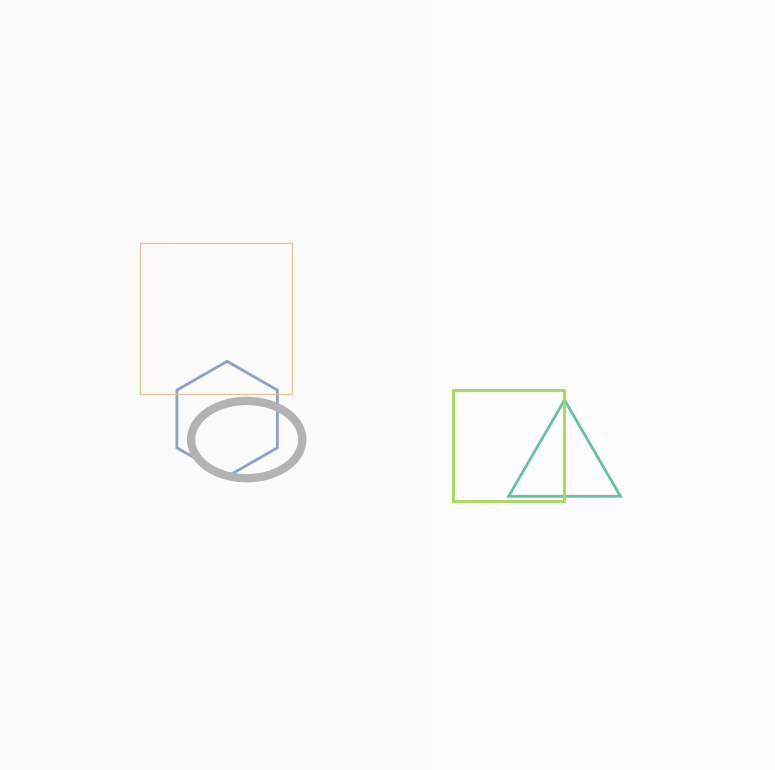[{"shape": "triangle", "thickness": 1, "radius": 0.42, "center": [0.728, 0.397]}, {"shape": "hexagon", "thickness": 1, "radius": 0.37, "center": [0.293, 0.456]}, {"shape": "square", "thickness": 1, "radius": 0.36, "center": [0.656, 0.421]}, {"shape": "square", "thickness": 0.5, "radius": 0.49, "center": [0.279, 0.587]}, {"shape": "oval", "thickness": 3, "radius": 0.36, "center": [0.318, 0.429]}]